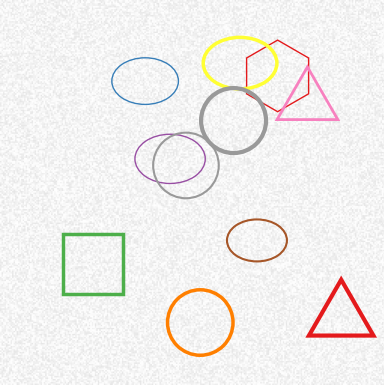[{"shape": "hexagon", "thickness": 1, "radius": 0.46, "center": [0.721, 0.803]}, {"shape": "triangle", "thickness": 3, "radius": 0.48, "center": [0.886, 0.177]}, {"shape": "oval", "thickness": 1, "radius": 0.43, "center": [0.377, 0.789]}, {"shape": "square", "thickness": 2.5, "radius": 0.39, "center": [0.242, 0.315]}, {"shape": "oval", "thickness": 1, "radius": 0.46, "center": [0.442, 0.587]}, {"shape": "circle", "thickness": 2.5, "radius": 0.43, "center": [0.52, 0.162]}, {"shape": "oval", "thickness": 2.5, "radius": 0.48, "center": [0.624, 0.836]}, {"shape": "oval", "thickness": 1.5, "radius": 0.39, "center": [0.667, 0.376]}, {"shape": "triangle", "thickness": 2, "radius": 0.46, "center": [0.799, 0.735]}, {"shape": "circle", "thickness": 1.5, "radius": 0.43, "center": [0.483, 0.57]}, {"shape": "circle", "thickness": 3, "radius": 0.42, "center": [0.607, 0.687]}]